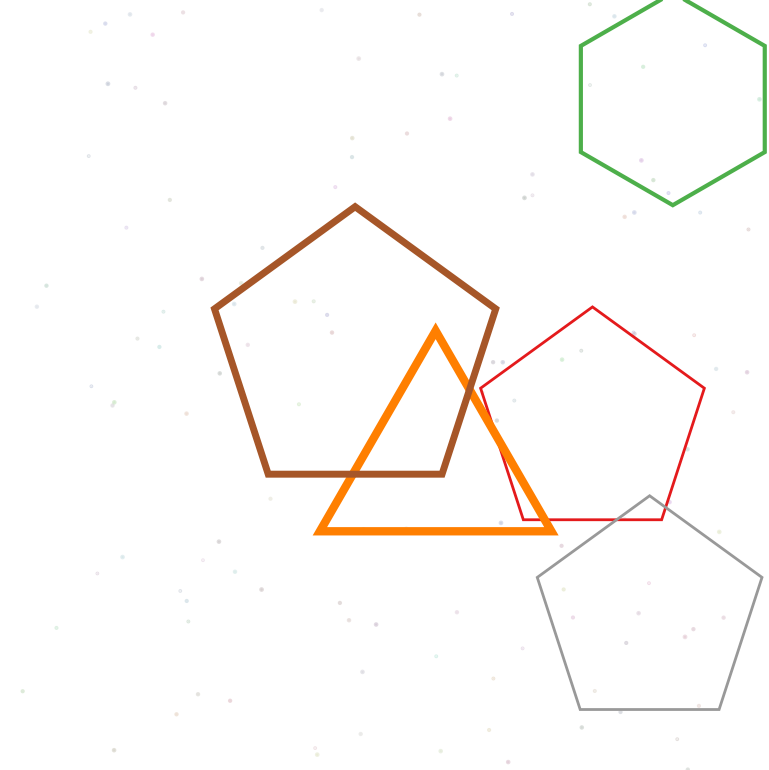[{"shape": "pentagon", "thickness": 1, "radius": 0.76, "center": [0.769, 0.449]}, {"shape": "hexagon", "thickness": 1.5, "radius": 0.69, "center": [0.874, 0.871]}, {"shape": "triangle", "thickness": 3, "radius": 0.87, "center": [0.566, 0.397]}, {"shape": "pentagon", "thickness": 2.5, "radius": 0.96, "center": [0.461, 0.54]}, {"shape": "pentagon", "thickness": 1, "radius": 0.77, "center": [0.844, 0.203]}]